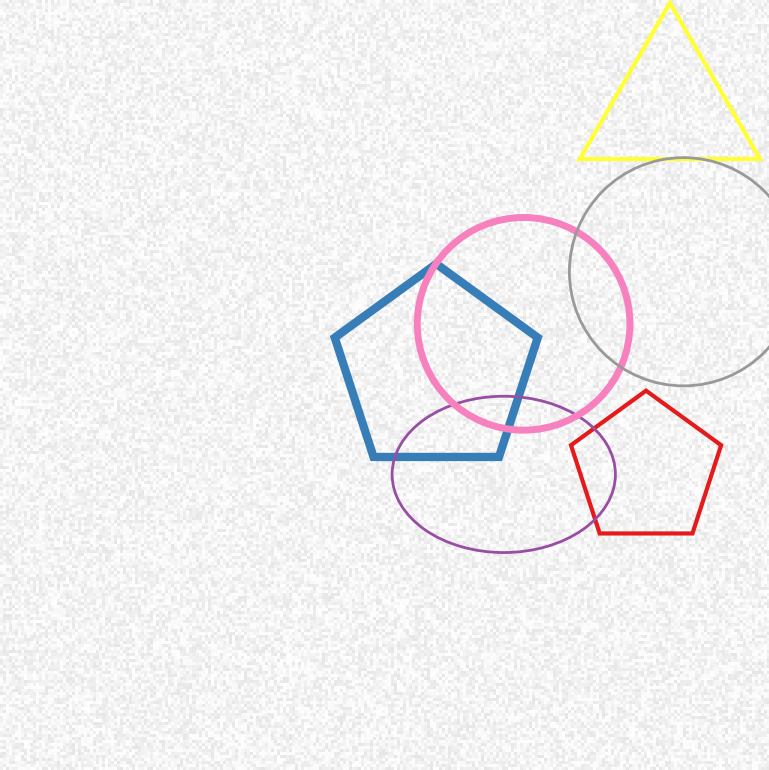[{"shape": "pentagon", "thickness": 1.5, "radius": 0.51, "center": [0.839, 0.39]}, {"shape": "pentagon", "thickness": 3, "radius": 0.69, "center": [0.567, 0.519]}, {"shape": "oval", "thickness": 1, "radius": 0.73, "center": [0.654, 0.384]}, {"shape": "triangle", "thickness": 1.5, "radius": 0.68, "center": [0.87, 0.861]}, {"shape": "circle", "thickness": 2.5, "radius": 0.69, "center": [0.68, 0.579]}, {"shape": "circle", "thickness": 1, "radius": 0.74, "center": [0.888, 0.647]}]